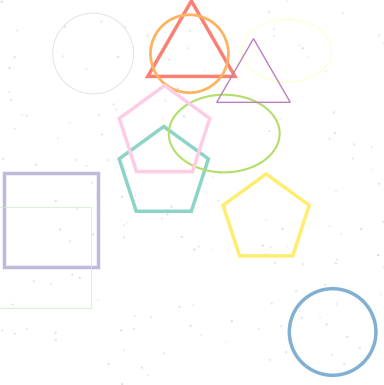[{"shape": "pentagon", "thickness": 2.5, "radius": 0.61, "center": [0.425, 0.55]}, {"shape": "oval", "thickness": 0.5, "radius": 0.58, "center": [0.745, 0.868]}, {"shape": "square", "thickness": 2.5, "radius": 0.61, "center": [0.134, 0.428]}, {"shape": "triangle", "thickness": 2.5, "radius": 0.65, "center": [0.497, 0.867]}, {"shape": "circle", "thickness": 2.5, "radius": 0.56, "center": [0.864, 0.138]}, {"shape": "circle", "thickness": 2, "radius": 0.51, "center": [0.492, 0.86]}, {"shape": "oval", "thickness": 1.5, "radius": 0.72, "center": [0.582, 0.653]}, {"shape": "pentagon", "thickness": 2.5, "radius": 0.62, "center": [0.427, 0.654]}, {"shape": "circle", "thickness": 0.5, "radius": 0.52, "center": [0.242, 0.861]}, {"shape": "triangle", "thickness": 1, "radius": 0.55, "center": [0.658, 0.789]}, {"shape": "square", "thickness": 0.5, "radius": 0.66, "center": [0.106, 0.332]}, {"shape": "pentagon", "thickness": 2.5, "radius": 0.59, "center": [0.691, 0.43]}]